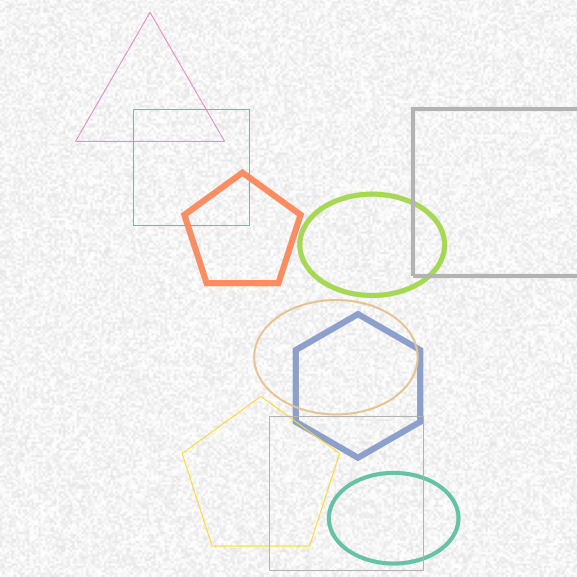[{"shape": "oval", "thickness": 2, "radius": 0.56, "center": [0.682, 0.102]}, {"shape": "square", "thickness": 0.5, "radius": 0.5, "center": [0.331, 0.71]}, {"shape": "pentagon", "thickness": 3, "radius": 0.53, "center": [0.42, 0.594]}, {"shape": "hexagon", "thickness": 3, "radius": 0.62, "center": [0.62, 0.331]}, {"shape": "triangle", "thickness": 0.5, "radius": 0.75, "center": [0.26, 0.829]}, {"shape": "oval", "thickness": 2.5, "radius": 0.63, "center": [0.645, 0.575]}, {"shape": "pentagon", "thickness": 0.5, "radius": 0.72, "center": [0.452, 0.169]}, {"shape": "oval", "thickness": 1, "radius": 0.71, "center": [0.582, 0.381]}, {"shape": "square", "thickness": 0.5, "radius": 0.67, "center": [0.599, 0.146]}, {"shape": "square", "thickness": 2, "radius": 0.72, "center": [0.859, 0.666]}]